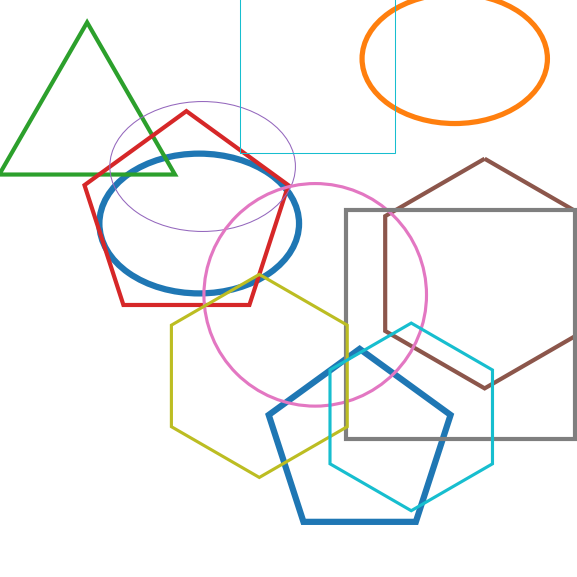[{"shape": "oval", "thickness": 3, "radius": 0.86, "center": [0.345, 0.612]}, {"shape": "pentagon", "thickness": 3, "radius": 0.83, "center": [0.623, 0.229]}, {"shape": "oval", "thickness": 2.5, "radius": 0.8, "center": [0.787, 0.898]}, {"shape": "triangle", "thickness": 2, "radius": 0.88, "center": [0.151, 0.785]}, {"shape": "pentagon", "thickness": 2, "radius": 0.93, "center": [0.323, 0.621]}, {"shape": "oval", "thickness": 0.5, "radius": 0.8, "center": [0.351, 0.711]}, {"shape": "hexagon", "thickness": 2, "radius": 0.99, "center": [0.839, 0.525]}, {"shape": "circle", "thickness": 1.5, "radius": 0.96, "center": [0.546, 0.489]}, {"shape": "square", "thickness": 2, "radius": 0.99, "center": [0.797, 0.437]}, {"shape": "hexagon", "thickness": 1.5, "radius": 0.88, "center": [0.449, 0.348]}, {"shape": "hexagon", "thickness": 1.5, "radius": 0.81, "center": [0.712, 0.277]}, {"shape": "square", "thickness": 0.5, "radius": 0.67, "center": [0.55, 0.868]}]